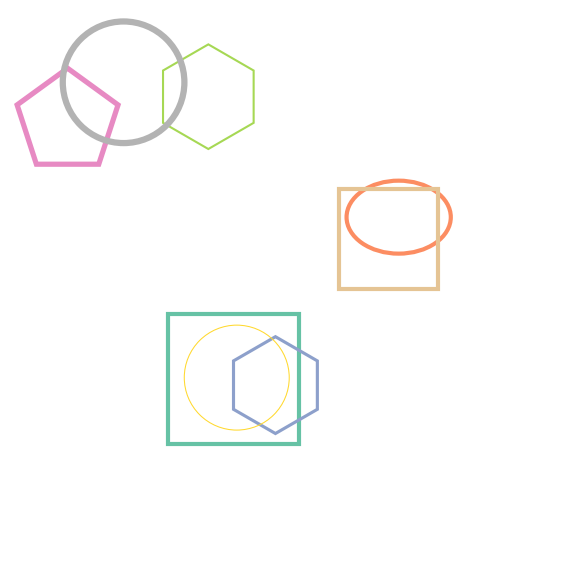[{"shape": "square", "thickness": 2, "radius": 0.56, "center": [0.404, 0.343]}, {"shape": "oval", "thickness": 2, "radius": 0.45, "center": [0.69, 0.623]}, {"shape": "hexagon", "thickness": 1.5, "radius": 0.42, "center": [0.477, 0.332]}, {"shape": "pentagon", "thickness": 2.5, "radius": 0.46, "center": [0.117, 0.789]}, {"shape": "hexagon", "thickness": 1, "radius": 0.45, "center": [0.361, 0.832]}, {"shape": "circle", "thickness": 0.5, "radius": 0.45, "center": [0.41, 0.345]}, {"shape": "square", "thickness": 2, "radius": 0.43, "center": [0.673, 0.585]}, {"shape": "circle", "thickness": 3, "radius": 0.53, "center": [0.214, 0.857]}]